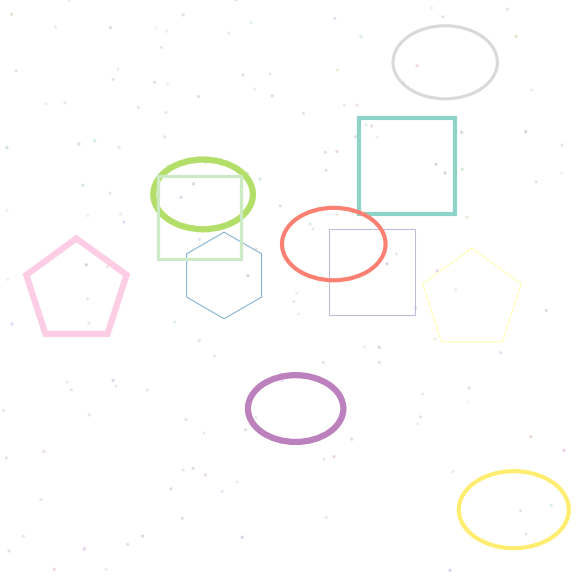[{"shape": "square", "thickness": 2, "radius": 0.42, "center": [0.705, 0.712]}, {"shape": "pentagon", "thickness": 0.5, "radius": 0.45, "center": [0.817, 0.48]}, {"shape": "square", "thickness": 0.5, "radius": 0.37, "center": [0.644, 0.528]}, {"shape": "oval", "thickness": 2, "radius": 0.45, "center": [0.578, 0.577]}, {"shape": "hexagon", "thickness": 0.5, "radius": 0.37, "center": [0.388, 0.522]}, {"shape": "oval", "thickness": 3, "radius": 0.43, "center": [0.352, 0.662]}, {"shape": "pentagon", "thickness": 3, "radius": 0.46, "center": [0.132, 0.495]}, {"shape": "oval", "thickness": 1.5, "radius": 0.45, "center": [0.771, 0.891]}, {"shape": "oval", "thickness": 3, "radius": 0.41, "center": [0.512, 0.292]}, {"shape": "square", "thickness": 1.5, "radius": 0.36, "center": [0.345, 0.623]}, {"shape": "oval", "thickness": 2, "radius": 0.48, "center": [0.89, 0.117]}]